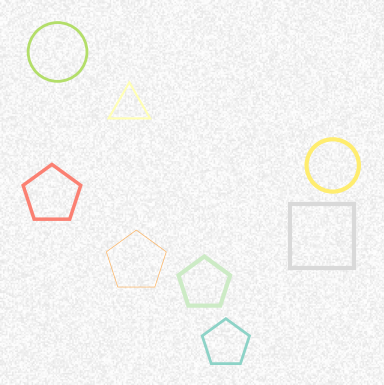[{"shape": "pentagon", "thickness": 2, "radius": 0.32, "center": [0.587, 0.108]}, {"shape": "triangle", "thickness": 1.5, "radius": 0.31, "center": [0.336, 0.724]}, {"shape": "pentagon", "thickness": 2.5, "radius": 0.39, "center": [0.135, 0.494]}, {"shape": "pentagon", "thickness": 0.5, "radius": 0.41, "center": [0.354, 0.321]}, {"shape": "circle", "thickness": 2, "radius": 0.38, "center": [0.15, 0.865]}, {"shape": "square", "thickness": 3, "radius": 0.41, "center": [0.837, 0.386]}, {"shape": "pentagon", "thickness": 3, "radius": 0.35, "center": [0.531, 0.263]}, {"shape": "circle", "thickness": 3, "radius": 0.34, "center": [0.864, 0.57]}]